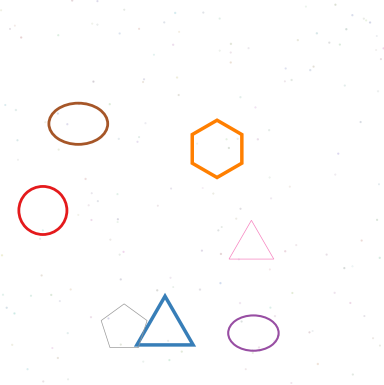[{"shape": "circle", "thickness": 2, "radius": 0.31, "center": [0.111, 0.453]}, {"shape": "triangle", "thickness": 2.5, "radius": 0.42, "center": [0.429, 0.146]}, {"shape": "oval", "thickness": 1.5, "radius": 0.33, "center": [0.658, 0.135]}, {"shape": "hexagon", "thickness": 2.5, "radius": 0.37, "center": [0.564, 0.613]}, {"shape": "oval", "thickness": 2, "radius": 0.38, "center": [0.203, 0.679]}, {"shape": "triangle", "thickness": 0.5, "radius": 0.34, "center": [0.653, 0.361]}, {"shape": "pentagon", "thickness": 0.5, "radius": 0.31, "center": [0.322, 0.148]}]